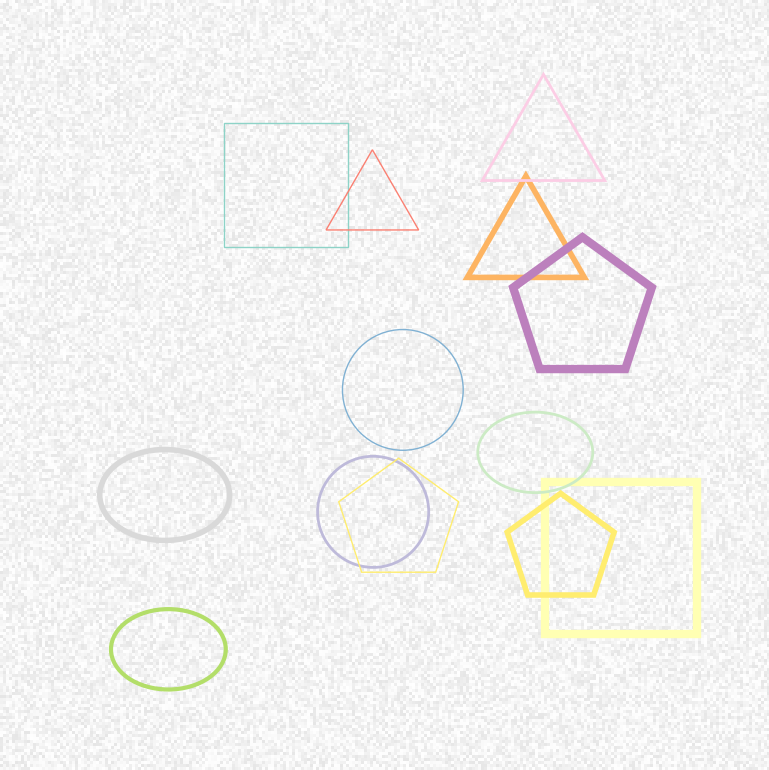[{"shape": "square", "thickness": 0.5, "radius": 0.4, "center": [0.372, 0.76]}, {"shape": "square", "thickness": 3, "radius": 0.49, "center": [0.806, 0.276]}, {"shape": "circle", "thickness": 1, "radius": 0.36, "center": [0.485, 0.335]}, {"shape": "triangle", "thickness": 0.5, "radius": 0.35, "center": [0.484, 0.736]}, {"shape": "circle", "thickness": 0.5, "radius": 0.39, "center": [0.523, 0.494]}, {"shape": "triangle", "thickness": 2, "radius": 0.44, "center": [0.683, 0.684]}, {"shape": "oval", "thickness": 1.5, "radius": 0.37, "center": [0.219, 0.157]}, {"shape": "triangle", "thickness": 1, "radius": 0.46, "center": [0.706, 0.811]}, {"shape": "oval", "thickness": 2, "radius": 0.42, "center": [0.214, 0.357]}, {"shape": "pentagon", "thickness": 3, "radius": 0.47, "center": [0.756, 0.597]}, {"shape": "oval", "thickness": 1, "radius": 0.37, "center": [0.695, 0.413]}, {"shape": "pentagon", "thickness": 0.5, "radius": 0.41, "center": [0.518, 0.323]}, {"shape": "pentagon", "thickness": 2, "radius": 0.36, "center": [0.728, 0.286]}]